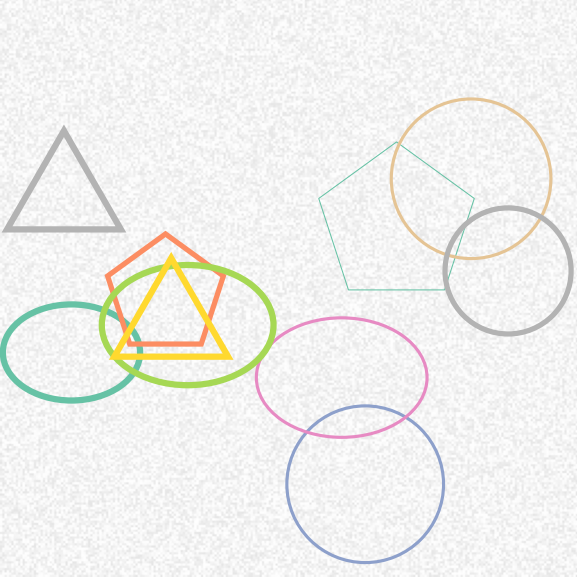[{"shape": "pentagon", "thickness": 0.5, "radius": 0.71, "center": [0.687, 0.612]}, {"shape": "oval", "thickness": 3, "radius": 0.59, "center": [0.124, 0.389]}, {"shape": "pentagon", "thickness": 2.5, "radius": 0.53, "center": [0.287, 0.489]}, {"shape": "circle", "thickness": 1.5, "radius": 0.68, "center": [0.632, 0.161]}, {"shape": "oval", "thickness": 1.5, "radius": 0.74, "center": [0.592, 0.345]}, {"shape": "oval", "thickness": 3, "radius": 0.74, "center": [0.325, 0.436]}, {"shape": "triangle", "thickness": 3, "radius": 0.57, "center": [0.296, 0.438]}, {"shape": "circle", "thickness": 1.5, "radius": 0.69, "center": [0.816, 0.69]}, {"shape": "circle", "thickness": 2.5, "radius": 0.55, "center": [0.88, 0.53]}, {"shape": "triangle", "thickness": 3, "radius": 0.57, "center": [0.111, 0.659]}]